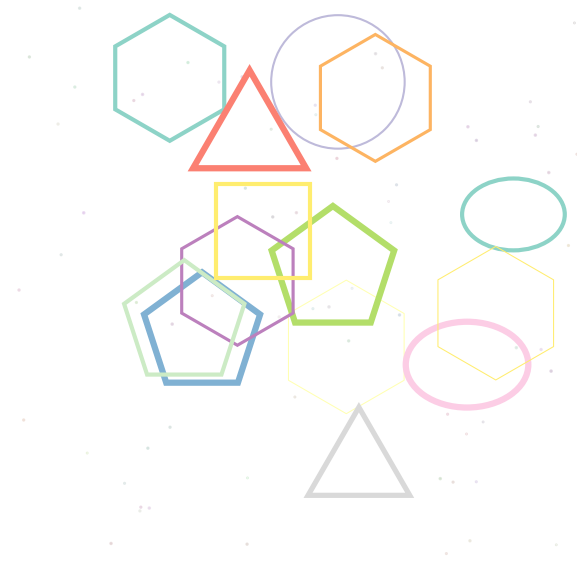[{"shape": "oval", "thickness": 2, "radius": 0.44, "center": [0.889, 0.628]}, {"shape": "hexagon", "thickness": 2, "radius": 0.54, "center": [0.294, 0.864]}, {"shape": "hexagon", "thickness": 0.5, "radius": 0.58, "center": [0.6, 0.398]}, {"shape": "circle", "thickness": 1, "radius": 0.58, "center": [0.585, 0.857]}, {"shape": "triangle", "thickness": 3, "radius": 0.57, "center": [0.432, 0.764]}, {"shape": "pentagon", "thickness": 3, "radius": 0.53, "center": [0.35, 0.422]}, {"shape": "hexagon", "thickness": 1.5, "radius": 0.55, "center": [0.65, 0.83]}, {"shape": "pentagon", "thickness": 3, "radius": 0.56, "center": [0.576, 0.531]}, {"shape": "oval", "thickness": 3, "radius": 0.53, "center": [0.809, 0.368]}, {"shape": "triangle", "thickness": 2.5, "radius": 0.51, "center": [0.621, 0.192]}, {"shape": "hexagon", "thickness": 1.5, "radius": 0.56, "center": [0.411, 0.513]}, {"shape": "pentagon", "thickness": 2, "radius": 0.55, "center": [0.319, 0.439]}, {"shape": "hexagon", "thickness": 0.5, "radius": 0.58, "center": [0.858, 0.457]}, {"shape": "square", "thickness": 2, "radius": 0.41, "center": [0.455, 0.599]}]